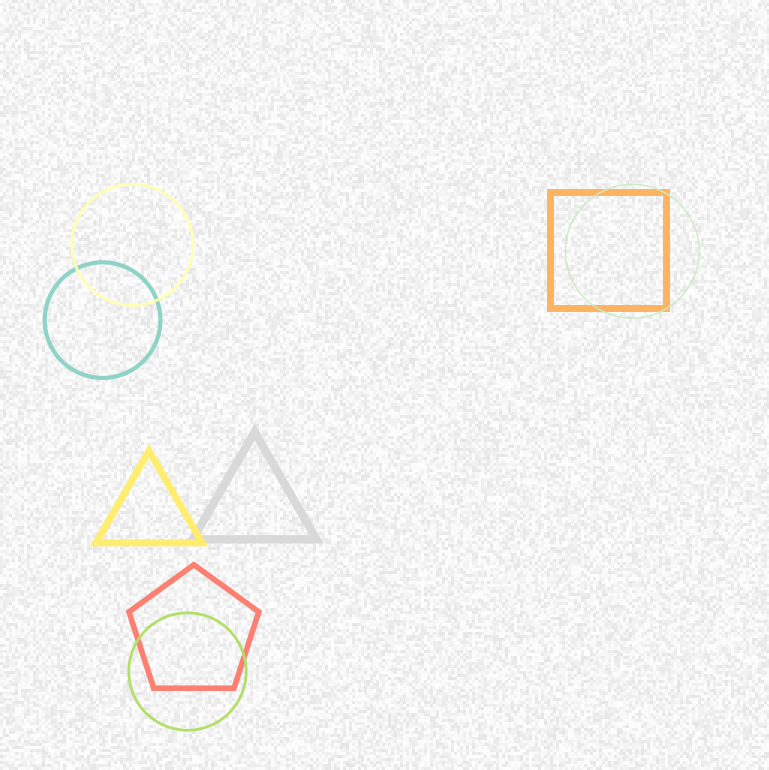[{"shape": "circle", "thickness": 1.5, "radius": 0.38, "center": [0.133, 0.584]}, {"shape": "circle", "thickness": 1, "radius": 0.39, "center": [0.172, 0.682]}, {"shape": "pentagon", "thickness": 2, "radius": 0.44, "center": [0.252, 0.178]}, {"shape": "square", "thickness": 2.5, "radius": 0.38, "center": [0.789, 0.676]}, {"shape": "circle", "thickness": 1, "radius": 0.38, "center": [0.243, 0.128]}, {"shape": "triangle", "thickness": 3, "radius": 0.46, "center": [0.331, 0.346]}, {"shape": "circle", "thickness": 0.5, "radius": 0.43, "center": [0.821, 0.674]}, {"shape": "triangle", "thickness": 2.5, "radius": 0.4, "center": [0.194, 0.335]}]